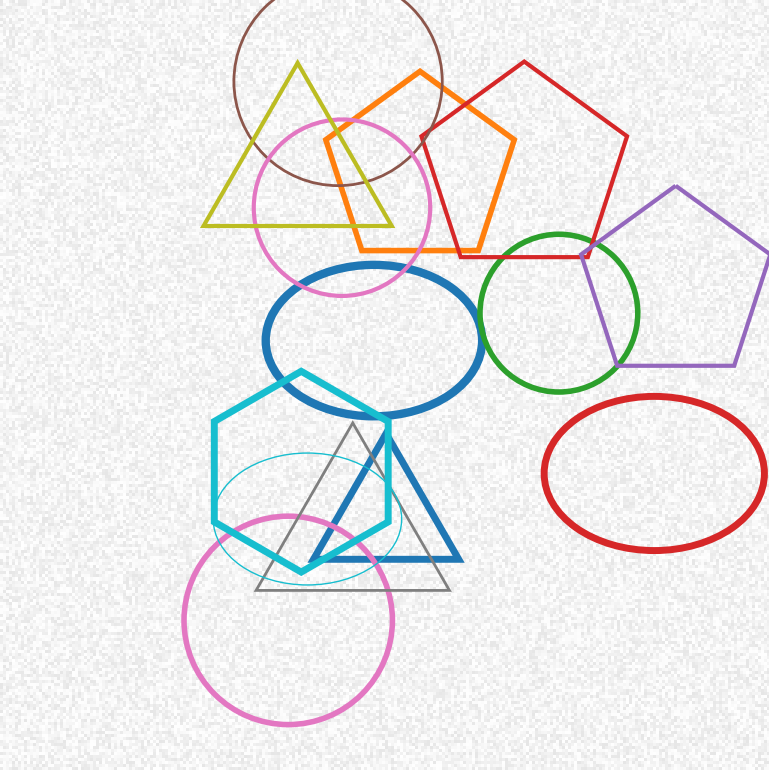[{"shape": "oval", "thickness": 3, "radius": 0.7, "center": [0.486, 0.558]}, {"shape": "triangle", "thickness": 2.5, "radius": 0.54, "center": [0.501, 0.328]}, {"shape": "pentagon", "thickness": 2, "radius": 0.64, "center": [0.546, 0.779]}, {"shape": "circle", "thickness": 2, "radius": 0.51, "center": [0.726, 0.593]}, {"shape": "oval", "thickness": 2.5, "radius": 0.72, "center": [0.85, 0.385]}, {"shape": "pentagon", "thickness": 1.5, "radius": 0.7, "center": [0.681, 0.78]}, {"shape": "pentagon", "thickness": 1.5, "radius": 0.65, "center": [0.878, 0.63]}, {"shape": "circle", "thickness": 1, "radius": 0.68, "center": [0.439, 0.894]}, {"shape": "circle", "thickness": 2, "radius": 0.68, "center": [0.374, 0.194]}, {"shape": "circle", "thickness": 1.5, "radius": 0.57, "center": [0.444, 0.73]}, {"shape": "triangle", "thickness": 1, "radius": 0.72, "center": [0.458, 0.306]}, {"shape": "triangle", "thickness": 1.5, "radius": 0.71, "center": [0.387, 0.777]}, {"shape": "hexagon", "thickness": 2.5, "radius": 0.65, "center": [0.391, 0.387]}, {"shape": "oval", "thickness": 0.5, "radius": 0.61, "center": [0.399, 0.326]}]